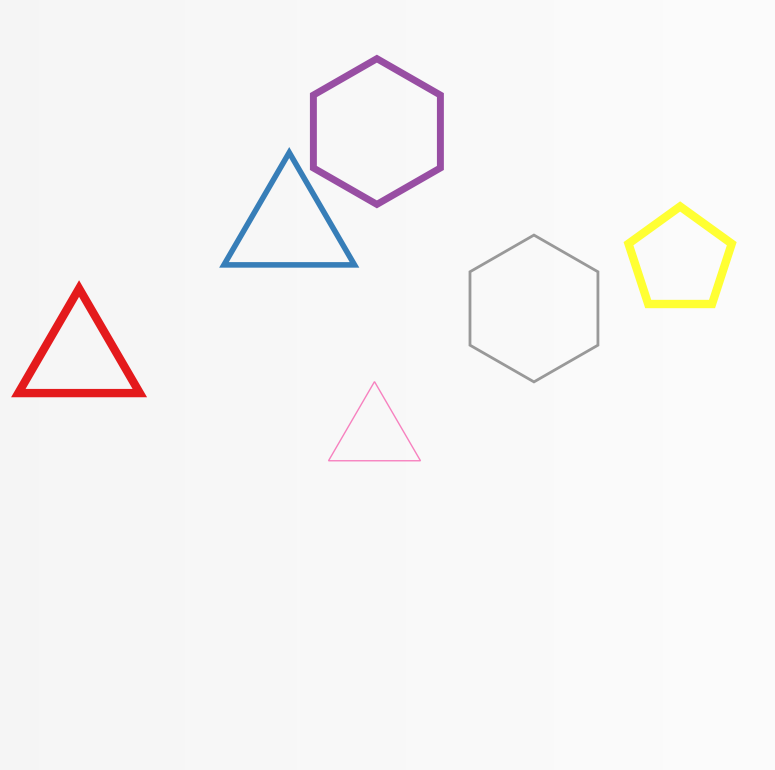[{"shape": "triangle", "thickness": 3, "radius": 0.45, "center": [0.102, 0.535]}, {"shape": "triangle", "thickness": 2, "radius": 0.49, "center": [0.373, 0.705]}, {"shape": "hexagon", "thickness": 2.5, "radius": 0.47, "center": [0.486, 0.829]}, {"shape": "pentagon", "thickness": 3, "radius": 0.35, "center": [0.878, 0.662]}, {"shape": "triangle", "thickness": 0.5, "radius": 0.34, "center": [0.483, 0.436]}, {"shape": "hexagon", "thickness": 1, "radius": 0.48, "center": [0.689, 0.599]}]